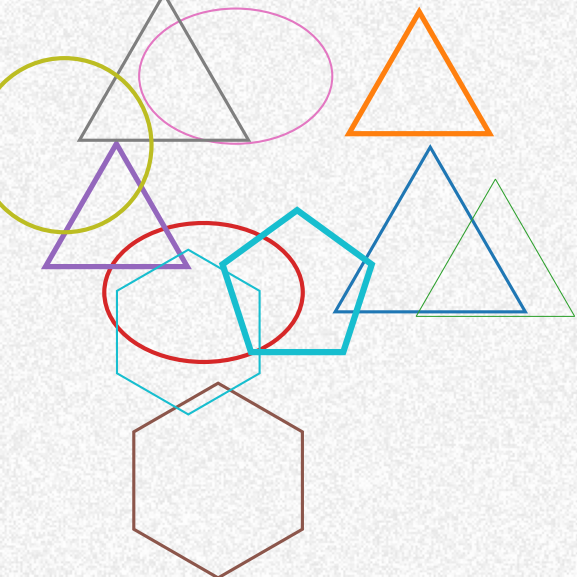[{"shape": "triangle", "thickness": 1.5, "radius": 0.95, "center": [0.745, 0.554]}, {"shape": "triangle", "thickness": 2.5, "radius": 0.7, "center": [0.726, 0.838]}, {"shape": "triangle", "thickness": 0.5, "radius": 0.79, "center": [0.858, 0.531]}, {"shape": "oval", "thickness": 2, "radius": 0.86, "center": [0.352, 0.493]}, {"shape": "triangle", "thickness": 2.5, "radius": 0.71, "center": [0.202, 0.608]}, {"shape": "hexagon", "thickness": 1.5, "radius": 0.84, "center": [0.378, 0.167]}, {"shape": "oval", "thickness": 1, "radius": 0.84, "center": [0.408, 0.867]}, {"shape": "triangle", "thickness": 1.5, "radius": 0.85, "center": [0.284, 0.841]}, {"shape": "circle", "thickness": 2, "radius": 0.75, "center": [0.112, 0.748]}, {"shape": "hexagon", "thickness": 1, "radius": 0.71, "center": [0.326, 0.424]}, {"shape": "pentagon", "thickness": 3, "radius": 0.68, "center": [0.515, 0.499]}]